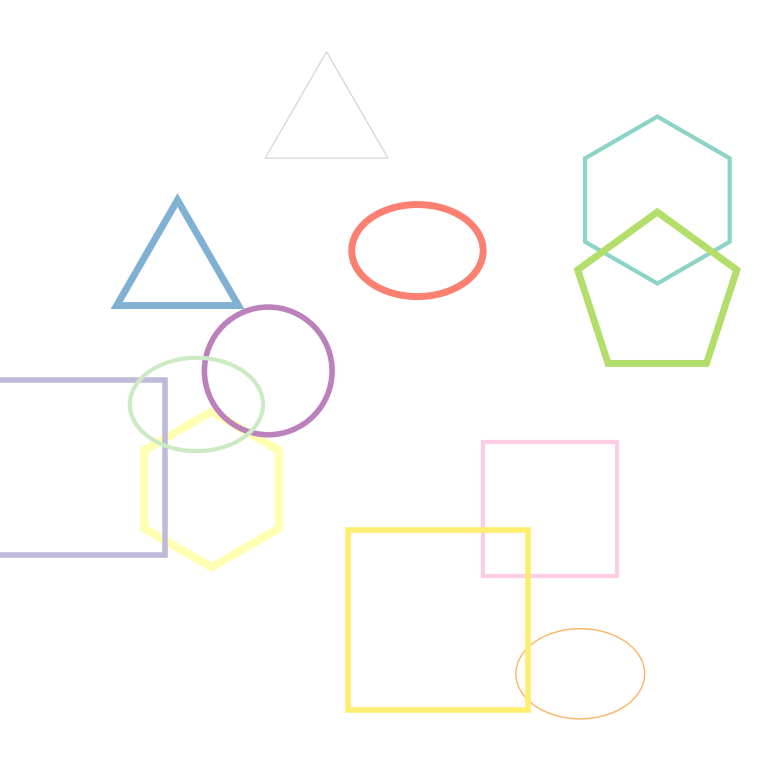[{"shape": "hexagon", "thickness": 1.5, "radius": 0.54, "center": [0.854, 0.74]}, {"shape": "hexagon", "thickness": 3, "radius": 0.51, "center": [0.275, 0.364]}, {"shape": "square", "thickness": 2, "radius": 0.57, "center": [0.101, 0.392]}, {"shape": "oval", "thickness": 2.5, "radius": 0.43, "center": [0.542, 0.675]}, {"shape": "triangle", "thickness": 2.5, "radius": 0.46, "center": [0.231, 0.649]}, {"shape": "oval", "thickness": 0.5, "radius": 0.42, "center": [0.754, 0.125]}, {"shape": "pentagon", "thickness": 2.5, "radius": 0.54, "center": [0.854, 0.616]}, {"shape": "square", "thickness": 1.5, "radius": 0.43, "center": [0.714, 0.339]}, {"shape": "triangle", "thickness": 0.5, "radius": 0.46, "center": [0.424, 0.841]}, {"shape": "circle", "thickness": 2, "radius": 0.41, "center": [0.348, 0.518]}, {"shape": "oval", "thickness": 1.5, "radius": 0.43, "center": [0.255, 0.475]}, {"shape": "square", "thickness": 2, "radius": 0.58, "center": [0.568, 0.195]}]